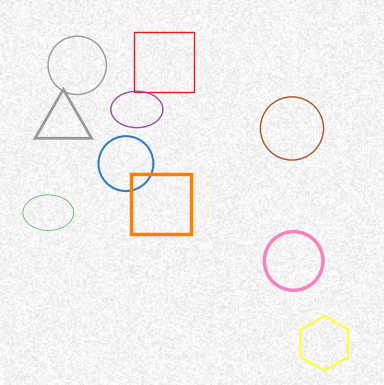[{"shape": "square", "thickness": 1, "radius": 0.39, "center": [0.426, 0.84]}, {"shape": "circle", "thickness": 1.5, "radius": 0.36, "center": [0.327, 0.575]}, {"shape": "oval", "thickness": 0.5, "radius": 0.33, "center": [0.125, 0.448]}, {"shape": "oval", "thickness": 1, "radius": 0.34, "center": [0.355, 0.716]}, {"shape": "square", "thickness": 2.5, "radius": 0.39, "center": [0.418, 0.471]}, {"shape": "hexagon", "thickness": 1.5, "radius": 0.36, "center": [0.842, 0.108]}, {"shape": "circle", "thickness": 1, "radius": 0.41, "center": [0.758, 0.666]}, {"shape": "circle", "thickness": 2.5, "radius": 0.38, "center": [0.763, 0.322]}, {"shape": "triangle", "thickness": 2, "radius": 0.42, "center": [0.164, 0.683]}, {"shape": "circle", "thickness": 1, "radius": 0.38, "center": [0.201, 0.83]}]